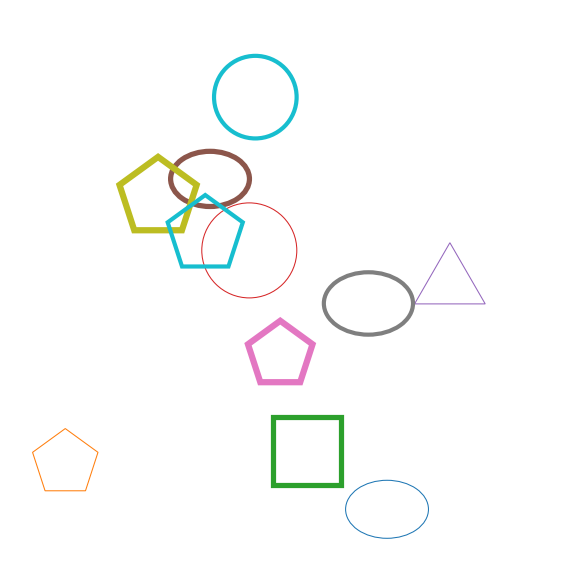[{"shape": "oval", "thickness": 0.5, "radius": 0.36, "center": [0.67, 0.117]}, {"shape": "pentagon", "thickness": 0.5, "radius": 0.3, "center": [0.113, 0.197]}, {"shape": "square", "thickness": 2.5, "radius": 0.3, "center": [0.532, 0.218]}, {"shape": "circle", "thickness": 0.5, "radius": 0.41, "center": [0.432, 0.566]}, {"shape": "triangle", "thickness": 0.5, "radius": 0.35, "center": [0.779, 0.508]}, {"shape": "oval", "thickness": 2.5, "radius": 0.34, "center": [0.364, 0.689]}, {"shape": "pentagon", "thickness": 3, "radius": 0.29, "center": [0.485, 0.385]}, {"shape": "oval", "thickness": 2, "radius": 0.39, "center": [0.638, 0.474]}, {"shape": "pentagon", "thickness": 3, "radius": 0.35, "center": [0.274, 0.657]}, {"shape": "pentagon", "thickness": 2, "radius": 0.34, "center": [0.355, 0.593]}, {"shape": "circle", "thickness": 2, "radius": 0.36, "center": [0.442, 0.831]}]